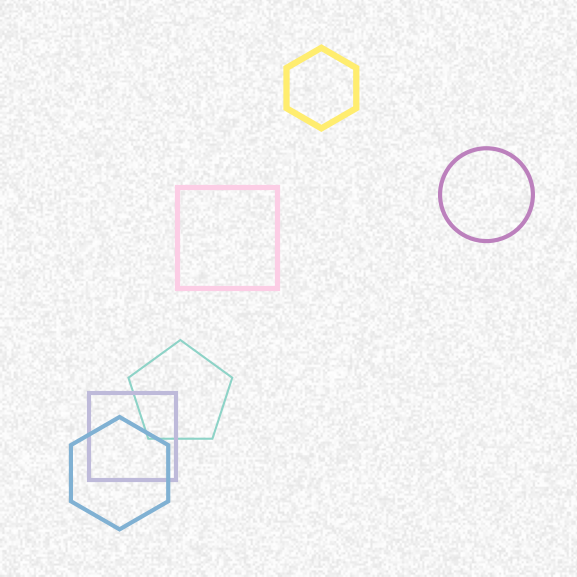[{"shape": "pentagon", "thickness": 1, "radius": 0.47, "center": [0.312, 0.316]}, {"shape": "square", "thickness": 2, "radius": 0.38, "center": [0.23, 0.243]}, {"shape": "hexagon", "thickness": 2, "radius": 0.49, "center": [0.207, 0.18]}, {"shape": "square", "thickness": 2.5, "radius": 0.44, "center": [0.393, 0.588]}, {"shape": "circle", "thickness": 2, "radius": 0.4, "center": [0.842, 0.662]}, {"shape": "hexagon", "thickness": 3, "radius": 0.35, "center": [0.557, 0.847]}]